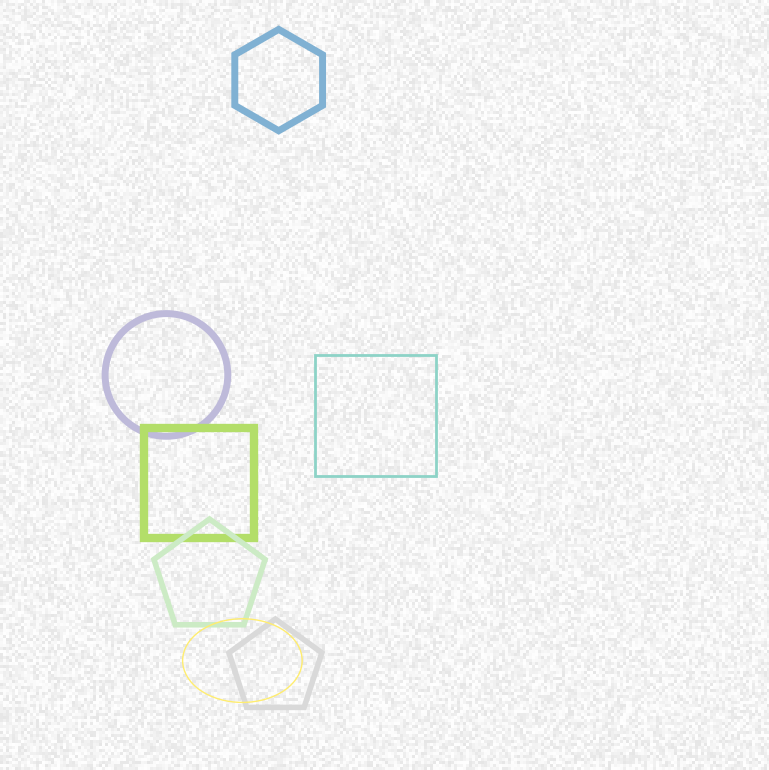[{"shape": "square", "thickness": 1, "radius": 0.39, "center": [0.488, 0.46]}, {"shape": "circle", "thickness": 2.5, "radius": 0.4, "center": [0.216, 0.513]}, {"shape": "hexagon", "thickness": 2.5, "radius": 0.33, "center": [0.362, 0.896]}, {"shape": "square", "thickness": 3, "radius": 0.36, "center": [0.258, 0.372]}, {"shape": "pentagon", "thickness": 2, "radius": 0.32, "center": [0.358, 0.133]}, {"shape": "pentagon", "thickness": 2, "radius": 0.38, "center": [0.272, 0.25]}, {"shape": "oval", "thickness": 0.5, "radius": 0.39, "center": [0.315, 0.142]}]